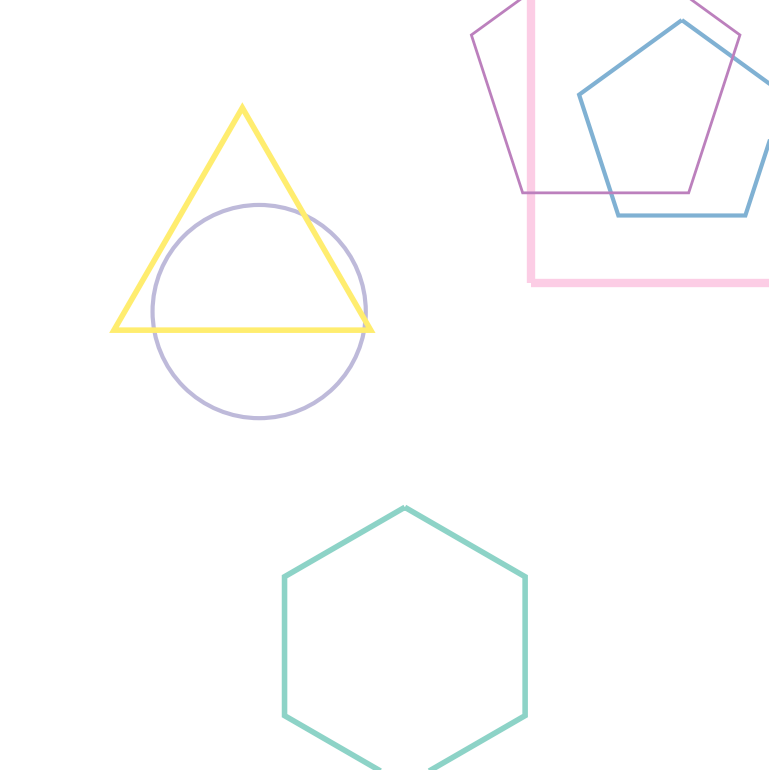[{"shape": "hexagon", "thickness": 2, "radius": 0.9, "center": [0.526, 0.161]}, {"shape": "circle", "thickness": 1.5, "radius": 0.69, "center": [0.337, 0.595]}, {"shape": "pentagon", "thickness": 1.5, "radius": 0.7, "center": [0.886, 0.834]}, {"shape": "square", "thickness": 3, "radius": 0.92, "center": [0.874, 0.817]}, {"shape": "pentagon", "thickness": 1, "radius": 0.92, "center": [0.787, 0.898]}, {"shape": "triangle", "thickness": 2, "radius": 0.96, "center": [0.315, 0.667]}]